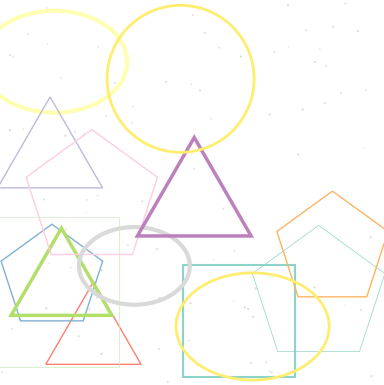[{"shape": "square", "thickness": 1.5, "radius": 0.73, "center": [0.622, 0.167]}, {"shape": "pentagon", "thickness": 0.5, "radius": 0.9, "center": [0.828, 0.234]}, {"shape": "oval", "thickness": 3, "radius": 0.95, "center": [0.141, 0.84]}, {"shape": "triangle", "thickness": 1, "radius": 0.79, "center": [0.13, 0.591]}, {"shape": "triangle", "thickness": 1, "radius": 0.71, "center": [0.243, 0.125]}, {"shape": "pentagon", "thickness": 1, "radius": 0.69, "center": [0.135, 0.279]}, {"shape": "pentagon", "thickness": 1, "radius": 0.76, "center": [0.863, 0.352]}, {"shape": "triangle", "thickness": 2.5, "radius": 0.75, "center": [0.16, 0.256]}, {"shape": "pentagon", "thickness": 1, "radius": 0.9, "center": [0.238, 0.484]}, {"shape": "oval", "thickness": 3, "radius": 0.72, "center": [0.349, 0.309]}, {"shape": "triangle", "thickness": 2.5, "radius": 0.85, "center": [0.505, 0.472]}, {"shape": "square", "thickness": 0.5, "radius": 0.97, "center": [0.115, 0.242]}, {"shape": "oval", "thickness": 2, "radius": 0.99, "center": [0.656, 0.152]}, {"shape": "circle", "thickness": 2, "radius": 0.95, "center": [0.469, 0.795]}]